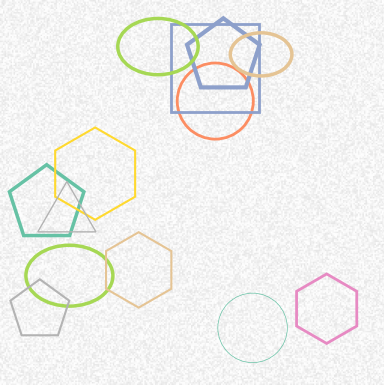[{"shape": "circle", "thickness": 0.5, "radius": 0.45, "center": [0.656, 0.148]}, {"shape": "pentagon", "thickness": 2.5, "radius": 0.51, "center": [0.121, 0.47]}, {"shape": "circle", "thickness": 2, "radius": 0.49, "center": [0.559, 0.737]}, {"shape": "square", "thickness": 2, "radius": 0.58, "center": [0.559, 0.823]}, {"shape": "pentagon", "thickness": 3, "radius": 0.5, "center": [0.58, 0.853]}, {"shape": "hexagon", "thickness": 2, "radius": 0.45, "center": [0.848, 0.198]}, {"shape": "oval", "thickness": 2.5, "radius": 0.52, "center": [0.41, 0.879]}, {"shape": "oval", "thickness": 2.5, "radius": 0.56, "center": [0.18, 0.284]}, {"shape": "hexagon", "thickness": 1.5, "radius": 0.6, "center": [0.247, 0.549]}, {"shape": "oval", "thickness": 2.5, "radius": 0.4, "center": [0.678, 0.859]}, {"shape": "hexagon", "thickness": 1.5, "radius": 0.49, "center": [0.36, 0.299]}, {"shape": "pentagon", "thickness": 1.5, "radius": 0.4, "center": [0.103, 0.194]}, {"shape": "triangle", "thickness": 1, "radius": 0.44, "center": [0.174, 0.441]}]